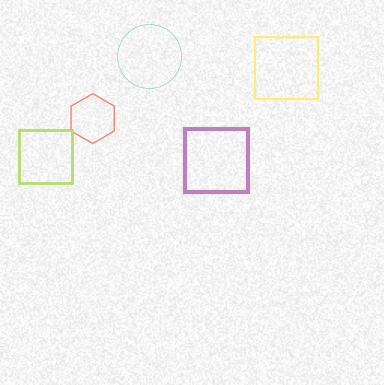[{"shape": "circle", "thickness": 0.5, "radius": 0.42, "center": [0.389, 0.853]}, {"shape": "hexagon", "thickness": 1, "radius": 0.32, "center": [0.241, 0.692]}, {"shape": "square", "thickness": 2, "radius": 0.34, "center": [0.118, 0.594]}, {"shape": "square", "thickness": 3, "radius": 0.41, "center": [0.563, 0.584]}, {"shape": "square", "thickness": 1.5, "radius": 0.41, "center": [0.744, 0.823]}]